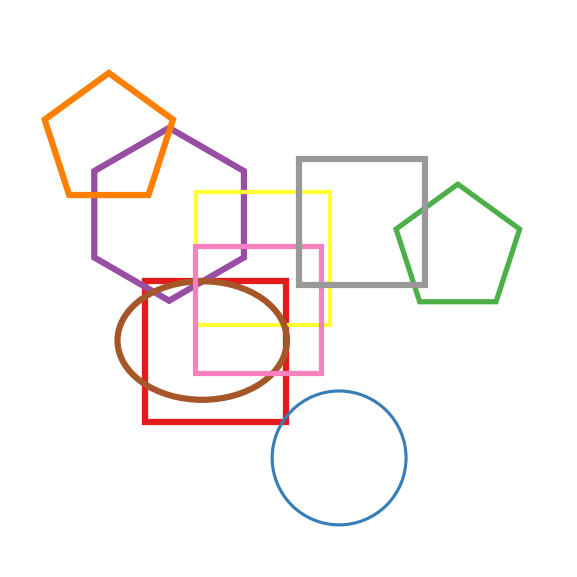[{"shape": "square", "thickness": 3, "radius": 0.61, "center": [0.374, 0.391]}, {"shape": "circle", "thickness": 1.5, "radius": 0.58, "center": [0.587, 0.206]}, {"shape": "pentagon", "thickness": 2.5, "radius": 0.56, "center": [0.793, 0.568]}, {"shape": "hexagon", "thickness": 3, "radius": 0.75, "center": [0.293, 0.628]}, {"shape": "pentagon", "thickness": 3, "radius": 0.58, "center": [0.188, 0.756]}, {"shape": "square", "thickness": 2, "radius": 0.58, "center": [0.455, 0.552]}, {"shape": "oval", "thickness": 3, "radius": 0.73, "center": [0.35, 0.41]}, {"shape": "square", "thickness": 2.5, "radius": 0.55, "center": [0.446, 0.463]}, {"shape": "square", "thickness": 3, "radius": 0.55, "center": [0.627, 0.614]}]